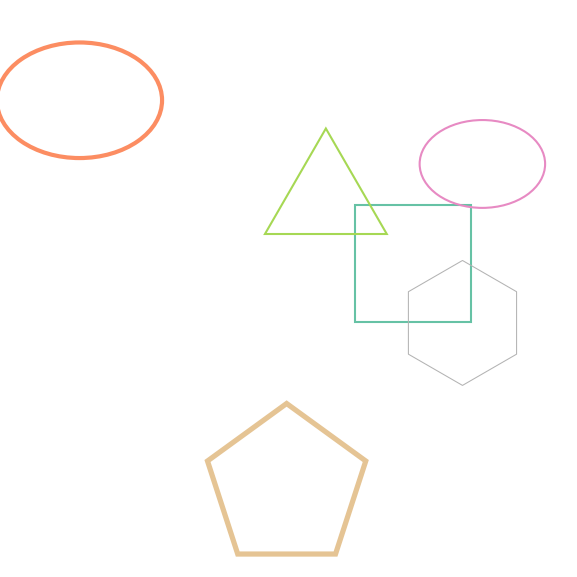[{"shape": "square", "thickness": 1, "radius": 0.51, "center": [0.715, 0.543]}, {"shape": "oval", "thickness": 2, "radius": 0.71, "center": [0.138, 0.826]}, {"shape": "oval", "thickness": 1, "radius": 0.54, "center": [0.835, 0.715]}, {"shape": "triangle", "thickness": 1, "radius": 0.61, "center": [0.564, 0.655]}, {"shape": "pentagon", "thickness": 2.5, "radius": 0.72, "center": [0.496, 0.156]}, {"shape": "hexagon", "thickness": 0.5, "radius": 0.54, "center": [0.801, 0.44]}]